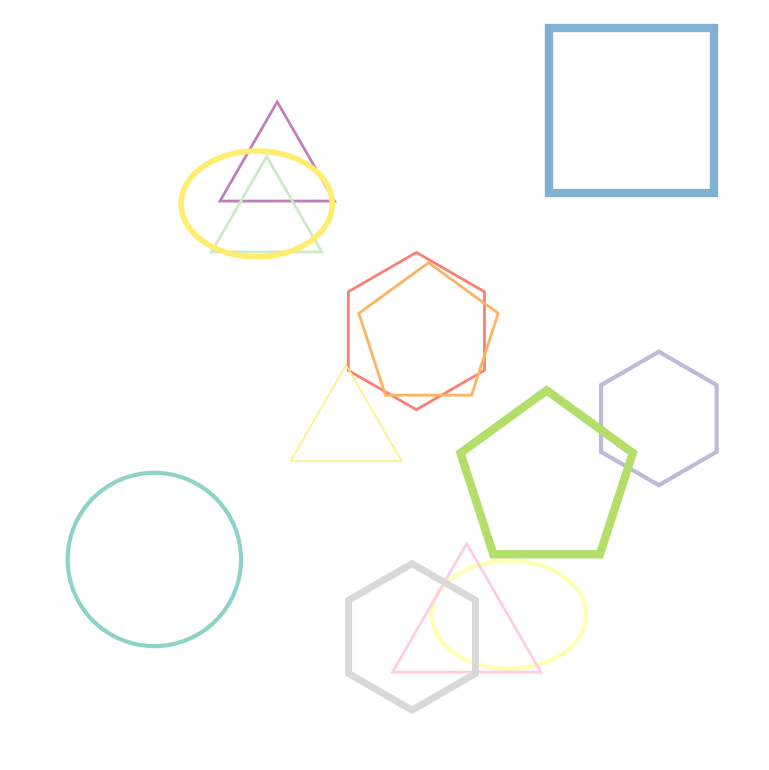[{"shape": "circle", "thickness": 1.5, "radius": 0.56, "center": [0.2, 0.273]}, {"shape": "oval", "thickness": 1.5, "radius": 0.5, "center": [0.661, 0.202]}, {"shape": "hexagon", "thickness": 1.5, "radius": 0.43, "center": [0.856, 0.457]}, {"shape": "hexagon", "thickness": 1, "radius": 0.51, "center": [0.541, 0.57]}, {"shape": "square", "thickness": 3, "radius": 0.54, "center": [0.82, 0.857]}, {"shape": "pentagon", "thickness": 1, "radius": 0.48, "center": [0.556, 0.564]}, {"shape": "pentagon", "thickness": 3, "radius": 0.59, "center": [0.71, 0.375]}, {"shape": "triangle", "thickness": 1, "radius": 0.56, "center": [0.606, 0.183]}, {"shape": "hexagon", "thickness": 2.5, "radius": 0.48, "center": [0.535, 0.173]}, {"shape": "triangle", "thickness": 1, "radius": 0.43, "center": [0.36, 0.782]}, {"shape": "triangle", "thickness": 1, "radius": 0.41, "center": [0.346, 0.714]}, {"shape": "oval", "thickness": 2, "radius": 0.49, "center": [0.333, 0.735]}, {"shape": "triangle", "thickness": 0.5, "radius": 0.42, "center": [0.449, 0.443]}]